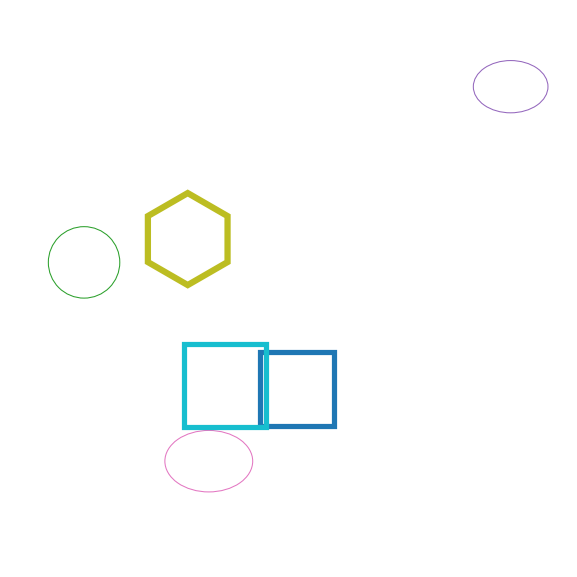[{"shape": "square", "thickness": 2.5, "radius": 0.32, "center": [0.514, 0.325]}, {"shape": "circle", "thickness": 0.5, "radius": 0.31, "center": [0.146, 0.545]}, {"shape": "oval", "thickness": 0.5, "radius": 0.32, "center": [0.884, 0.849]}, {"shape": "oval", "thickness": 0.5, "radius": 0.38, "center": [0.362, 0.201]}, {"shape": "hexagon", "thickness": 3, "radius": 0.4, "center": [0.325, 0.585]}, {"shape": "square", "thickness": 2.5, "radius": 0.36, "center": [0.389, 0.332]}]